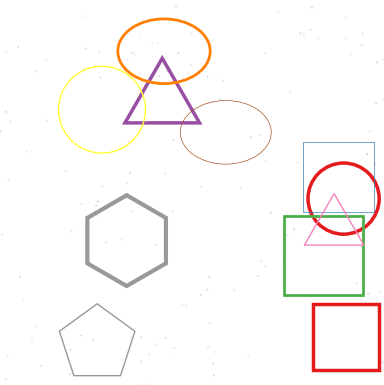[{"shape": "square", "thickness": 2.5, "radius": 0.43, "center": [0.898, 0.125]}, {"shape": "circle", "thickness": 2.5, "radius": 0.46, "center": [0.892, 0.484]}, {"shape": "square", "thickness": 0.5, "radius": 0.46, "center": [0.88, 0.54]}, {"shape": "square", "thickness": 2, "radius": 0.51, "center": [0.841, 0.337]}, {"shape": "triangle", "thickness": 2.5, "radius": 0.56, "center": [0.421, 0.737]}, {"shape": "oval", "thickness": 2, "radius": 0.6, "center": [0.426, 0.867]}, {"shape": "circle", "thickness": 1, "radius": 0.56, "center": [0.265, 0.715]}, {"shape": "oval", "thickness": 0.5, "radius": 0.59, "center": [0.586, 0.656]}, {"shape": "triangle", "thickness": 1, "radius": 0.45, "center": [0.868, 0.408]}, {"shape": "hexagon", "thickness": 3, "radius": 0.59, "center": [0.329, 0.375]}, {"shape": "pentagon", "thickness": 1, "radius": 0.52, "center": [0.252, 0.108]}]